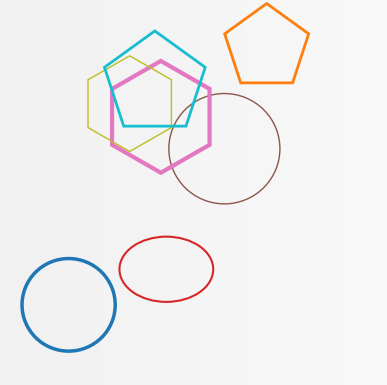[{"shape": "circle", "thickness": 2.5, "radius": 0.6, "center": [0.177, 0.208]}, {"shape": "pentagon", "thickness": 2, "radius": 0.57, "center": [0.688, 0.877]}, {"shape": "oval", "thickness": 1.5, "radius": 0.61, "center": [0.429, 0.301]}, {"shape": "circle", "thickness": 1, "radius": 0.72, "center": [0.579, 0.614]}, {"shape": "hexagon", "thickness": 3, "radius": 0.73, "center": [0.415, 0.697]}, {"shape": "hexagon", "thickness": 1, "radius": 0.62, "center": [0.335, 0.731]}, {"shape": "pentagon", "thickness": 2, "radius": 0.68, "center": [0.4, 0.783]}]